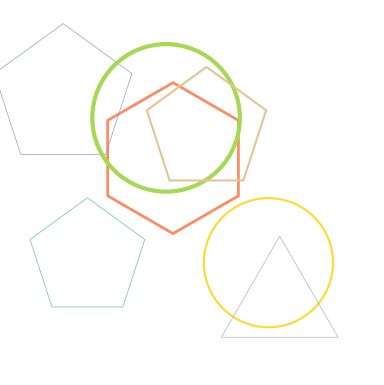[{"shape": "pentagon", "thickness": 0.5, "radius": 0.78, "center": [0.227, 0.33]}, {"shape": "hexagon", "thickness": 2, "radius": 0.98, "center": [0.449, 0.589]}, {"shape": "pentagon", "thickness": 0.5, "radius": 0.94, "center": [0.164, 0.751]}, {"shape": "circle", "thickness": 3, "radius": 0.96, "center": [0.431, 0.694]}, {"shape": "circle", "thickness": 1.5, "radius": 0.84, "center": [0.697, 0.318]}, {"shape": "pentagon", "thickness": 1.5, "radius": 0.81, "center": [0.536, 0.663]}, {"shape": "triangle", "thickness": 0.5, "radius": 0.88, "center": [0.727, 0.211]}]